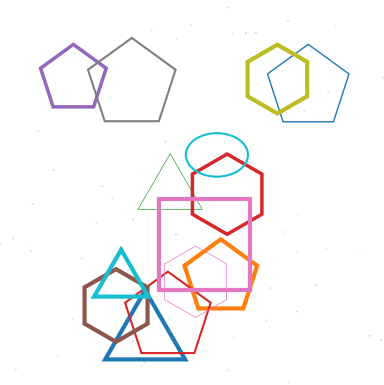[{"shape": "pentagon", "thickness": 1, "radius": 0.56, "center": [0.801, 0.774]}, {"shape": "triangle", "thickness": 3, "radius": 0.6, "center": [0.377, 0.126]}, {"shape": "pentagon", "thickness": 3, "radius": 0.5, "center": [0.574, 0.279]}, {"shape": "triangle", "thickness": 0.5, "radius": 0.48, "center": [0.442, 0.504]}, {"shape": "pentagon", "thickness": 1.5, "radius": 0.58, "center": [0.436, 0.178]}, {"shape": "hexagon", "thickness": 2.5, "radius": 0.52, "center": [0.59, 0.496]}, {"shape": "pentagon", "thickness": 2.5, "radius": 0.45, "center": [0.191, 0.795]}, {"shape": "hexagon", "thickness": 3, "radius": 0.47, "center": [0.301, 0.207]}, {"shape": "square", "thickness": 3, "radius": 0.59, "center": [0.531, 0.366]}, {"shape": "hexagon", "thickness": 0.5, "radius": 0.46, "center": [0.508, 0.268]}, {"shape": "pentagon", "thickness": 1.5, "radius": 0.6, "center": [0.342, 0.782]}, {"shape": "hexagon", "thickness": 3, "radius": 0.45, "center": [0.72, 0.795]}, {"shape": "oval", "thickness": 1.5, "radius": 0.4, "center": [0.563, 0.598]}, {"shape": "triangle", "thickness": 3, "radius": 0.41, "center": [0.315, 0.27]}]